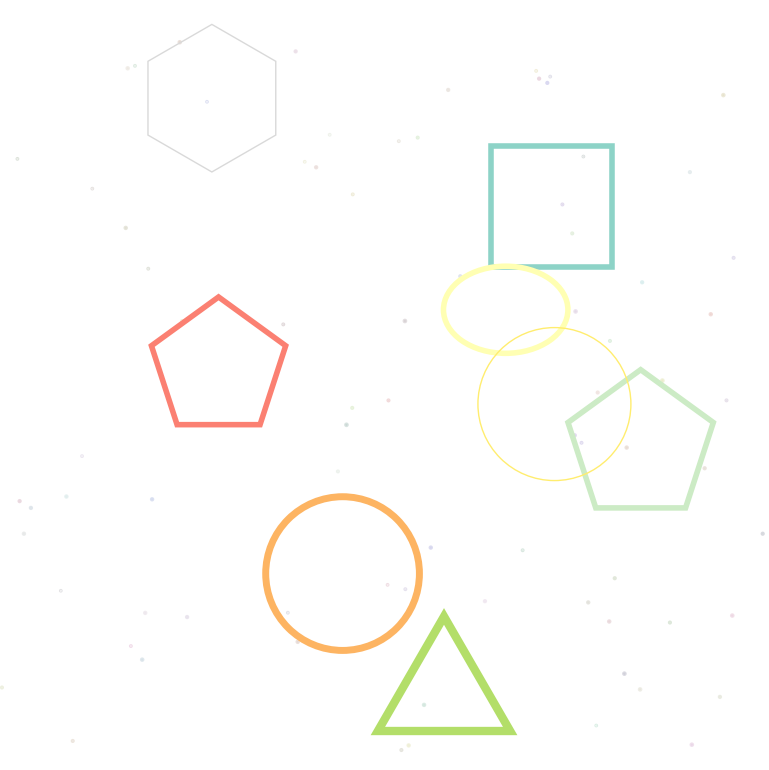[{"shape": "square", "thickness": 2, "radius": 0.39, "center": [0.716, 0.732]}, {"shape": "oval", "thickness": 2, "radius": 0.4, "center": [0.657, 0.598]}, {"shape": "pentagon", "thickness": 2, "radius": 0.46, "center": [0.284, 0.523]}, {"shape": "circle", "thickness": 2.5, "radius": 0.5, "center": [0.445, 0.255]}, {"shape": "triangle", "thickness": 3, "radius": 0.5, "center": [0.577, 0.1]}, {"shape": "hexagon", "thickness": 0.5, "radius": 0.48, "center": [0.275, 0.872]}, {"shape": "pentagon", "thickness": 2, "radius": 0.5, "center": [0.832, 0.421]}, {"shape": "circle", "thickness": 0.5, "radius": 0.5, "center": [0.72, 0.475]}]